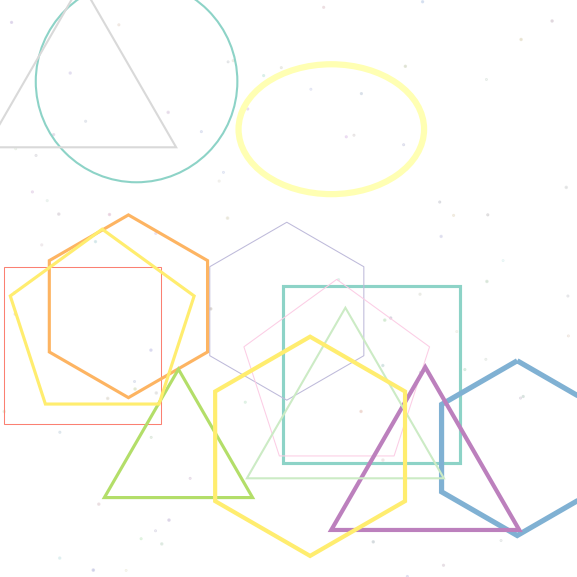[{"shape": "circle", "thickness": 1, "radius": 0.87, "center": [0.236, 0.858]}, {"shape": "square", "thickness": 1.5, "radius": 0.77, "center": [0.643, 0.35]}, {"shape": "oval", "thickness": 3, "radius": 0.8, "center": [0.574, 0.775]}, {"shape": "hexagon", "thickness": 0.5, "radius": 0.77, "center": [0.497, 0.46]}, {"shape": "square", "thickness": 0.5, "radius": 0.68, "center": [0.142, 0.4]}, {"shape": "hexagon", "thickness": 2.5, "radius": 0.76, "center": [0.896, 0.223]}, {"shape": "hexagon", "thickness": 1.5, "radius": 0.79, "center": [0.222, 0.469]}, {"shape": "triangle", "thickness": 1.5, "radius": 0.74, "center": [0.309, 0.212]}, {"shape": "pentagon", "thickness": 0.5, "radius": 0.84, "center": [0.583, 0.346]}, {"shape": "triangle", "thickness": 1, "radius": 0.95, "center": [0.141, 0.839]}, {"shape": "triangle", "thickness": 2, "radius": 0.94, "center": [0.736, 0.175]}, {"shape": "triangle", "thickness": 1, "radius": 0.98, "center": [0.598, 0.269]}, {"shape": "hexagon", "thickness": 2, "radius": 0.95, "center": [0.537, 0.226]}, {"shape": "pentagon", "thickness": 1.5, "radius": 0.84, "center": [0.177, 0.435]}]